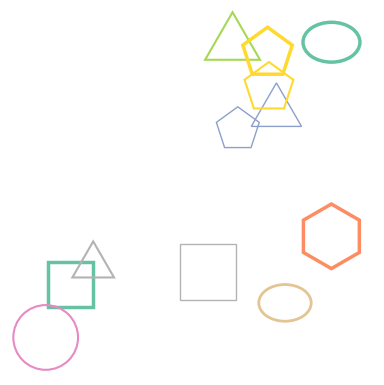[{"shape": "oval", "thickness": 2.5, "radius": 0.37, "center": [0.861, 0.89]}, {"shape": "square", "thickness": 2.5, "radius": 0.29, "center": [0.183, 0.26]}, {"shape": "hexagon", "thickness": 2.5, "radius": 0.42, "center": [0.861, 0.386]}, {"shape": "triangle", "thickness": 1, "radius": 0.38, "center": [0.718, 0.709]}, {"shape": "pentagon", "thickness": 1, "radius": 0.29, "center": [0.618, 0.664]}, {"shape": "circle", "thickness": 1.5, "radius": 0.42, "center": [0.119, 0.124]}, {"shape": "triangle", "thickness": 1.5, "radius": 0.41, "center": [0.604, 0.886]}, {"shape": "pentagon", "thickness": 2.5, "radius": 0.34, "center": [0.695, 0.862]}, {"shape": "pentagon", "thickness": 1.5, "radius": 0.33, "center": [0.699, 0.772]}, {"shape": "oval", "thickness": 2, "radius": 0.34, "center": [0.74, 0.213]}, {"shape": "triangle", "thickness": 1.5, "radius": 0.31, "center": [0.242, 0.311]}, {"shape": "square", "thickness": 1, "radius": 0.36, "center": [0.541, 0.293]}]